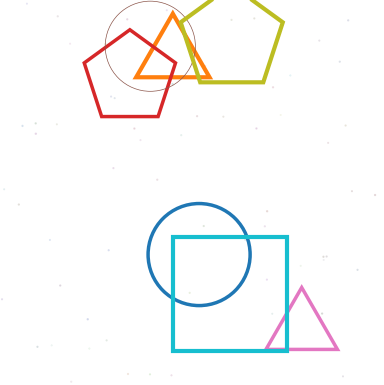[{"shape": "circle", "thickness": 2.5, "radius": 0.66, "center": [0.517, 0.339]}, {"shape": "triangle", "thickness": 3, "radius": 0.55, "center": [0.449, 0.854]}, {"shape": "pentagon", "thickness": 2.5, "radius": 0.62, "center": [0.337, 0.798]}, {"shape": "circle", "thickness": 0.5, "radius": 0.59, "center": [0.39, 0.88]}, {"shape": "triangle", "thickness": 2.5, "radius": 0.54, "center": [0.784, 0.146]}, {"shape": "pentagon", "thickness": 3, "radius": 0.7, "center": [0.602, 0.899]}, {"shape": "square", "thickness": 3, "radius": 0.74, "center": [0.597, 0.236]}]